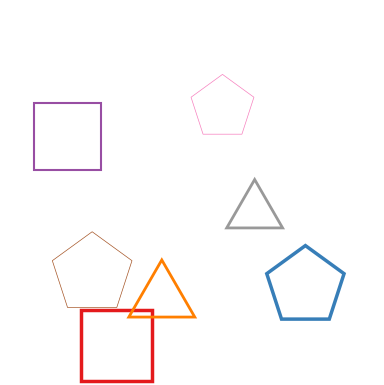[{"shape": "square", "thickness": 2.5, "radius": 0.46, "center": [0.304, 0.102]}, {"shape": "pentagon", "thickness": 2.5, "radius": 0.53, "center": [0.793, 0.257]}, {"shape": "square", "thickness": 1.5, "radius": 0.44, "center": [0.176, 0.645]}, {"shape": "triangle", "thickness": 2, "radius": 0.49, "center": [0.42, 0.226]}, {"shape": "pentagon", "thickness": 0.5, "radius": 0.54, "center": [0.239, 0.289]}, {"shape": "pentagon", "thickness": 0.5, "radius": 0.43, "center": [0.578, 0.721]}, {"shape": "triangle", "thickness": 2, "radius": 0.42, "center": [0.661, 0.45]}]